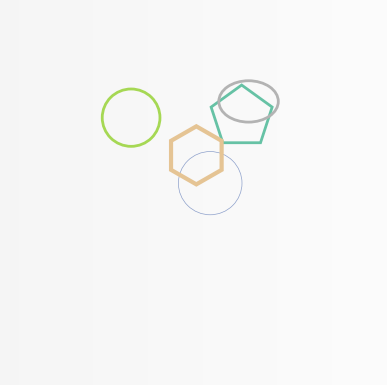[{"shape": "pentagon", "thickness": 2, "radius": 0.41, "center": [0.624, 0.696]}, {"shape": "circle", "thickness": 0.5, "radius": 0.41, "center": [0.542, 0.524]}, {"shape": "circle", "thickness": 2, "radius": 0.37, "center": [0.338, 0.694]}, {"shape": "hexagon", "thickness": 3, "radius": 0.38, "center": [0.507, 0.597]}, {"shape": "oval", "thickness": 2, "radius": 0.38, "center": [0.641, 0.737]}]